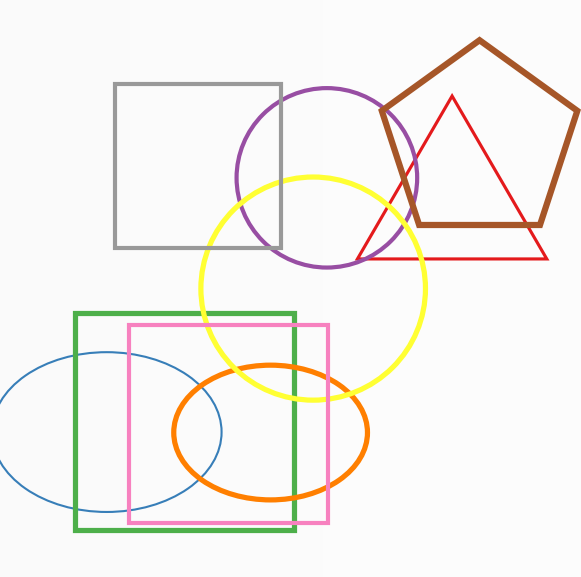[{"shape": "triangle", "thickness": 1.5, "radius": 0.94, "center": [0.778, 0.645]}, {"shape": "oval", "thickness": 1, "radius": 0.99, "center": [0.184, 0.251]}, {"shape": "square", "thickness": 2.5, "radius": 0.94, "center": [0.318, 0.269]}, {"shape": "circle", "thickness": 2, "radius": 0.78, "center": [0.562, 0.691]}, {"shape": "oval", "thickness": 2.5, "radius": 0.83, "center": [0.466, 0.25]}, {"shape": "circle", "thickness": 2.5, "radius": 0.97, "center": [0.539, 0.499]}, {"shape": "pentagon", "thickness": 3, "radius": 0.88, "center": [0.825, 0.753]}, {"shape": "square", "thickness": 2, "radius": 0.85, "center": [0.393, 0.265]}, {"shape": "square", "thickness": 2, "radius": 0.71, "center": [0.341, 0.712]}]